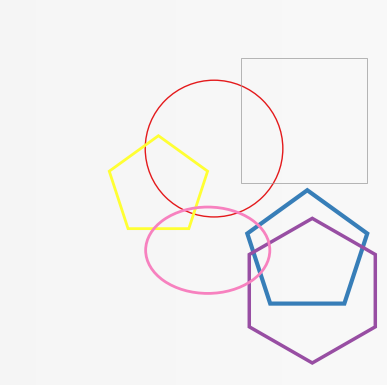[{"shape": "circle", "thickness": 1, "radius": 0.89, "center": [0.552, 0.614]}, {"shape": "pentagon", "thickness": 3, "radius": 0.81, "center": [0.793, 0.343]}, {"shape": "hexagon", "thickness": 2.5, "radius": 0.94, "center": [0.806, 0.245]}, {"shape": "pentagon", "thickness": 2, "radius": 0.67, "center": [0.409, 0.514]}, {"shape": "oval", "thickness": 2, "radius": 0.8, "center": [0.536, 0.35]}, {"shape": "square", "thickness": 0.5, "radius": 0.81, "center": [0.784, 0.688]}]